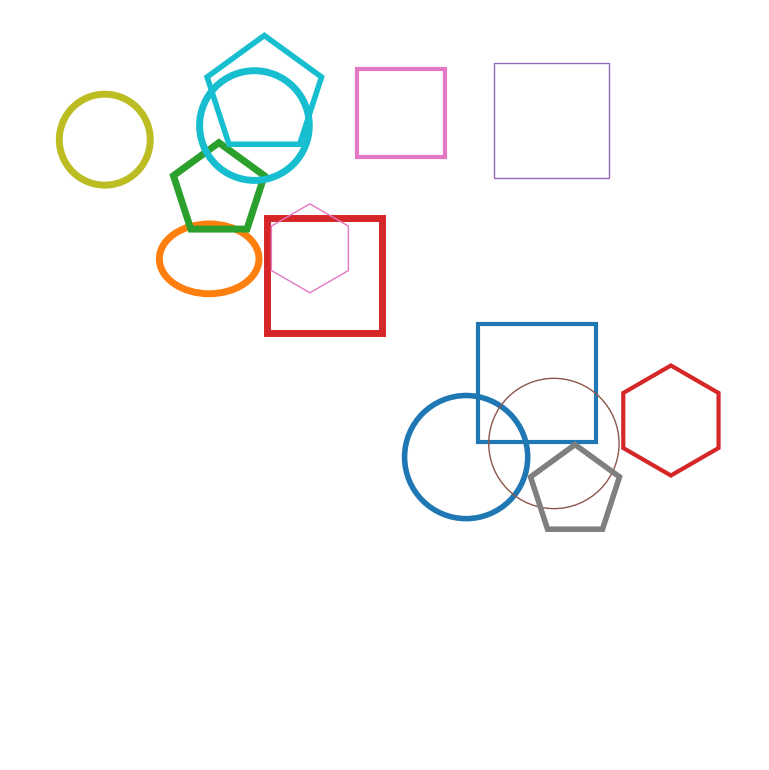[{"shape": "square", "thickness": 1.5, "radius": 0.39, "center": [0.698, 0.503]}, {"shape": "circle", "thickness": 2, "radius": 0.4, "center": [0.605, 0.406]}, {"shape": "oval", "thickness": 2.5, "radius": 0.32, "center": [0.272, 0.664]}, {"shape": "pentagon", "thickness": 2.5, "radius": 0.31, "center": [0.284, 0.753]}, {"shape": "hexagon", "thickness": 1.5, "radius": 0.36, "center": [0.871, 0.454]}, {"shape": "square", "thickness": 2.5, "radius": 0.37, "center": [0.421, 0.642]}, {"shape": "square", "thickness": 0.5, "radius": 0.37, "center": [0.716, 0.843]}, {"shape": "circle", "thickness": 0.5, "radius": 0.42, "center": [0.719, 0.424]}, {"shape": "square", "thickness": 1.5, "radius": 0.29, "center": [0.52, 0.853]}, {"shape": "hexagon", "thickness": 0.5, "radius": 0.29, "center": [0.402, 0.678]}, {"shape": "pentagon", "thickness": 2, "radius": 0.3, "center": [0.747, 0.362]}, {"shape": "circle", "thickness": 2.5, "radius": 0.3, "center": [0.136, 0.819]}, {"shape": "circle", "thickness": 2.5, "radius": 0.36, "center": [0.33, 0.837]}, {"shape": "pentagon", "thickness": 2, "radius": 0.39, "center": [0.343, 0.876]}]